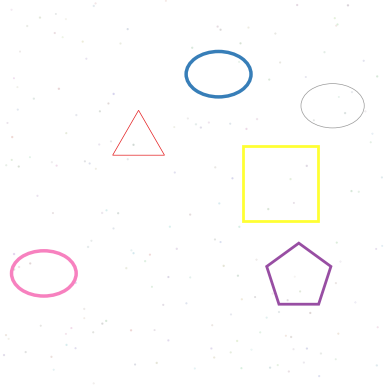[{"shape": "triangle", "thickness": 0.5, "radius": 0.39, "center": [0.36, 0.636]}, {"shape": "oval", "thickness": 2.5, "radius": 0.42, "center": [0.568, 0.807]}, {"shape": "pentagon", "thickness": 2, "radius": 0.44, "center": [0.776, 0.281]}, {"shape": "square", "thickness": 2, "radius": 0.49, "center": [0.729, 0.522]}, {"shape": "oval", "thickness": 2.5, "radius": 0.42, "center": [0.114, 0.29]}, {"shape": "oval", "thickness": 0.5, "radius": 0.41, "center": [0.864, 0.725]}]